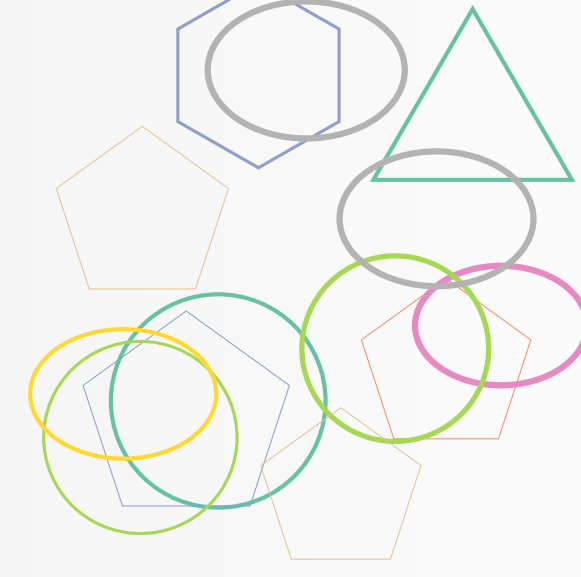[{"shape": "triangle", "thickness": 2, "radius": 0.99, "center": [0.813, 0.786]}, {"shape": "circle", "thickness": 2, "radius": 0.92, "center": [0.375, 0.305]}, {"shape": "pentagon", "thickness": 0.5, "radius": 0.77, "center": [0.768, 0.363]}, {"shape": "pentagon", "thickness": 0.5, "radius": 0.93, "center": [0.32, 0.274]}, {"shape": "hexagon", "thickness": 1.5, "radius": 0.8, "center": [0.445, 0.869]}, {"shape": "oval", "thickness": 3, "radius": 0.74, "center": [0.862, 0.435]}, {"shape": "circle", "thickness": 1.5, "radius": 0.83, "center": [0.241, 0.242]}, {"shape": "circle", "thickness": 2.5, "radius": 0.8, "center": [0.68, 0.395]}, {"shape": "oval", "thickness": 2, "radius": 0.8, "center": [0.212, 0.317]}, {"shape": "pentagon", "thickness": 0.5, "radius": 0.73, "center": [0.586, 0.148]}, {"shape": "pentagon", "thickness": 0.5, "radius": 0.78, "center": [0.245, 0.625]}, {"shape": "oval", "thickness": 3, "radius": 0.83, "center": [0.751, 0.62]}, {"shape": "oval", "thickness": 3, "radius": 0.85, "center": [0.527, 0.878]}]